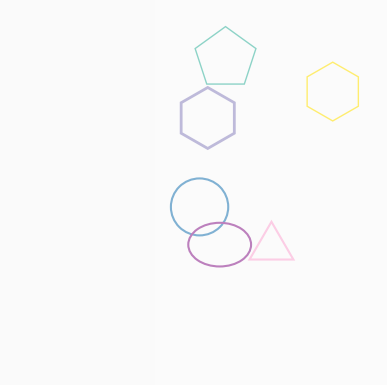[{"shape": "pentagon", "thickness": 1, "radius": 0.41, "center": [0.582, 0.848]}, {"shape": "hexagon", "thickness": 2, "radius": 0.4, "center": [0.536, 0.694]}, {"shape": "circle", "thickness": 1.5, "radius": 0.37, "center": [0.515, 0.463]}, {"shape": "triangle", "thickness": 1.5, "radius": 0.33, "center": [0.701, 0.359]}, {"shape": "oval", "thickness": 1.5, "radius": 0.41, "center": [0.567, 0.365]}, {"shape": "hexagon", "thickness": 1, "radius": 0.38, "center": [0.859, 0.762]}]